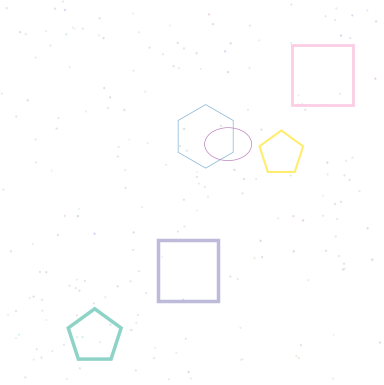[{"shape": "pentagon", "thickness": 2.5, "radius": 0.36, "center": [0.246, 0.126]}, {"shape": "square", "thickness": 2.5, "radius": 0.39, "center": [0.488, 0.298]}, {"shape": "hexagon", "thickness": 0.5, "radius": 0.41, "center": [0.534, 0.646]}, {"shape": "square", "thickness": 2, "radius": 0.39, "center": [0.838, 0.805]}, {"shape": "oval", "thickness": 0.5, "radius": 0.31, "center": [0.593, 0.626]}, {"shape": "pentagon", "thickness": 1.5, "radius": 0.3, "center": [0.731, 0.602]}]